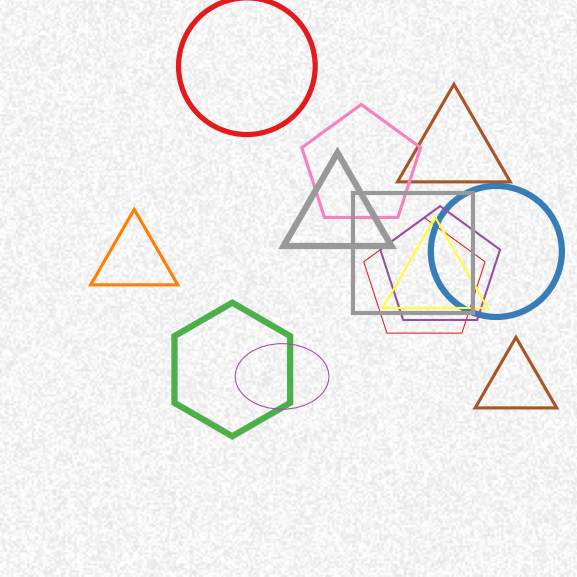[{"shape": "circle", "thickness": 2.5, "radius": 0.59, "center": [0.427, 0.885]}, {"shape": "pentagon", "thickness": 0.5, "radius": 0.55, "center": [0.735, 0.512]}, {"shape": "circle", "thickness": 3, "radius": 0.57, "center": [0.859, 0.564]}, {"shape": "hexagon", "thickness": 3, "radius": 0.58, "center": [0.402, 0.359]}, {"shape": "pentagon", "thickness": 1, "radius": 0.55, "center": [0.762, 0.533]}, {"shape": "oval", "thickness": 0.5, "radius": 0.41, "center": [0.488, 0.347]}, {"shape": "triangle", "thickness": 1.5, "radius": 0.44, "center": [0.232, 0.549]}, {"shape": "triangle", "thickness": 1, "radius": 0.52, "center": [0.754, 0.518]}, {"shape": "triangle", "thickness": 1.5, "radius": 0.41, "center": [0.893, 0.334]}, {"shape": "triangle", "thickness": 1.5, "radius": 0.56, "center": [0.786, 0.741]}, {"shape": "pentagon", "thickness": 1.5, "radius": 0.54, "center": [0.625, 0.71]}, {"shape": "triangle", "thickness": 3, "radius": 0.54, "center": [0.584, 0.627]}, {"shape": "square", "thickness": 2, "radius": 0.52, "center": [0.715, 0.561]}]